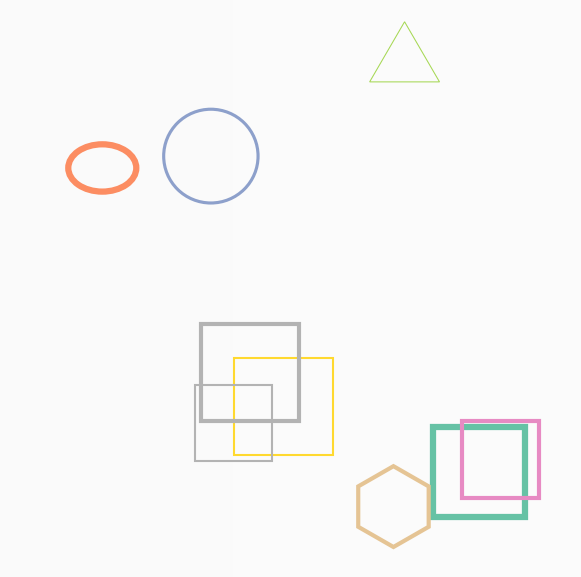[{"shape": "square", "thickness": 3, "radius": 0.39, "center": [0.824, 0.182]}, {"shape": "oval", "thickness": 3, "radius": 0.29, "center": [0.176, 0.708]}, {"shape": "circle", "thickness": 1.5, "radius": 0.41, "center": [0.363, 0.729]}, {"shape": "square", "thickness": 2, "radius": 0.33, "center": [0.861, 0.204]}, {"shape": "triangle", "thickness": 0.5, "radius": 0.35, "center": [0.696, 0.892]}, {"shape": "square", "thickness": 1, "radius": 0.42, "center": [0.488, 0.295]}, {"shape": "hexagon", "thickness": 2, "radius": 0.35, "center": [0.677, 0.122]}, {"shape": "square", "thickness": 2, "radius": 0.42, "center": [0.431, 0.354]}, {"shape": "square", "thickness": 1, "radius": 0.33, "center": [0.401, 0.267]}]